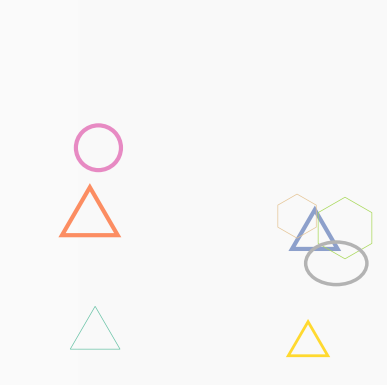[{"shape": "triangle", "thickness": 0.5, "radius": 0.37, "center": [0.246, 0.13]}, {"shape": "triangle", "thickness": 3, "radius": 0.41, "center": [0.232, 0.431]}, {"shape": "triangle", "thickness": 3, "radius": 0.34, "center": [0.812, 0.387]}, {"shape": "circle", "thickness": 3, "radius": 0.29, "center": [0.254, 0.616]}, {"shape": "hexagon", "thickness": 0.5, "radius": 0.4, "center": [0.89, 0.408]}, {"shape": "triangle", "thickness": 2, "radius": 0.29, "center": [0.795, 0.105]}, {"shape": "hexagon", "thickness": 0.5, "radius": 0.29, "center": [0.767, 0.439]}, {"shape": "oval", "thickness": 2.5, "radius": 0.4, "center": [0.868, 0.316]}]